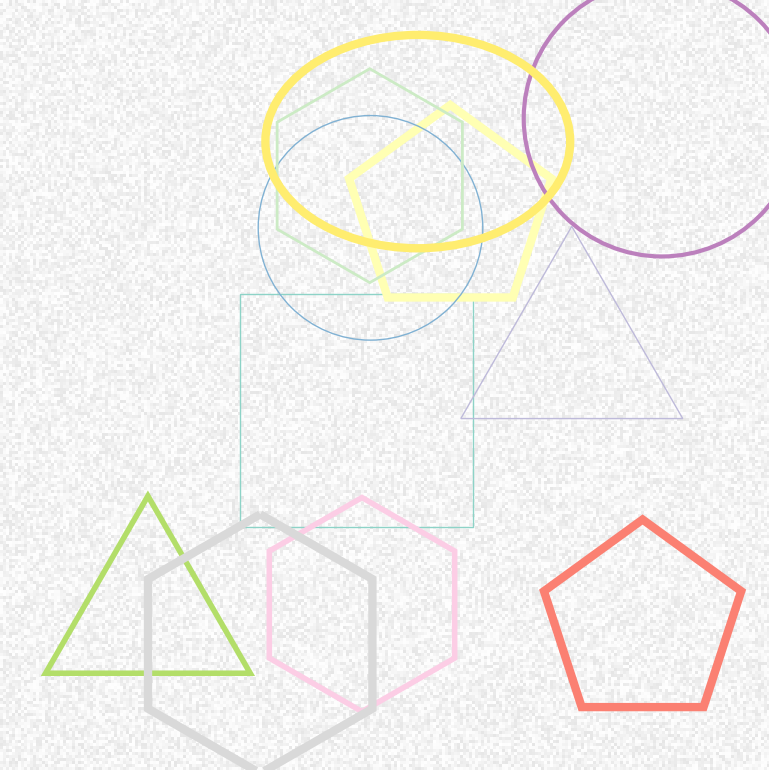[{"shape": "square", "thickness": 0.5, "radius": 0.75, "center": [0.463, 0.467]}, {"shape": "pentagon", "thickness": 3, "radius": 0.69, "center": [0.585, 0.725]}, {"shape": "triangle", "thickness": 0.5, "radius": 0.83, "center": [0.743, 0.54]}, {"shape": "pentagon", "thickness": 3, "radius": 0.67, "center": [0.835, 0.191]}, {"shape": "circle", "thickness": 0.5, "radius": 0.73, "center": [0.481, 0.704]}, {"shape": "triangle", "thickness": 2, "radius": 0.77, "center": [0.192, 0.202]}, {"shape": "hexagon", "thickness": 2, "radius": 0.69, "center": [0.47, 0.215]}, {"shape": "hexagon", "thickness": 3, "radius": 0.84, "center": [0.338, 0.164]}, {"shape": "circle", "thickness": 1.5, "radius": 0.9, "center": [0.86, 0.846]}, {"shape": "hexagon", "thickness": 1, "radius": 0.69, "center": [0.48, 0.772]}, {"shape": "oval", "thickness": 3, "radius": 0.99, "center": [0.543, 0.816]}]